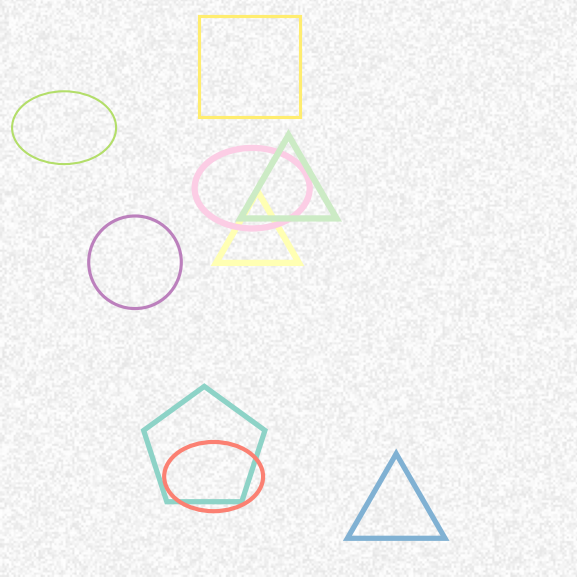[{"shape": "pentagon", "thickness": 2.5, "radius": 0.55, "center": [0.354, 0.22]}, {"shape": "triangle", "thickness": 3, "radius": 0.41, "center": [0.446, 0.585]}, {"shape": "oval", "thickness": 2, "radius": 0.43, "center": [0.37, 0.174]}, {"shape": "triangle", "thickness": 2.5, "radius": 0.49, "center": [0.686, 0.116]}, {"shape": "oval", "thickness": 1, "radius": 0.45, "center": [0.111, 0.778]}, {"shape": "oval", "thickness": 3, "radius": 0.5, "center": [0.437, 0.673]}, {"shape": "circle", "thickness": 1.5, "radius": 0.4, "center": [0.234, 0.545]}, {"shape": "triangle", "thickness": 3, "radius": 0.48, "center": [0.5, 0.669]}, {"shape": "square", "thickness": 1.5, "radius": 0.43, "center": [0.432, 0.884]}]